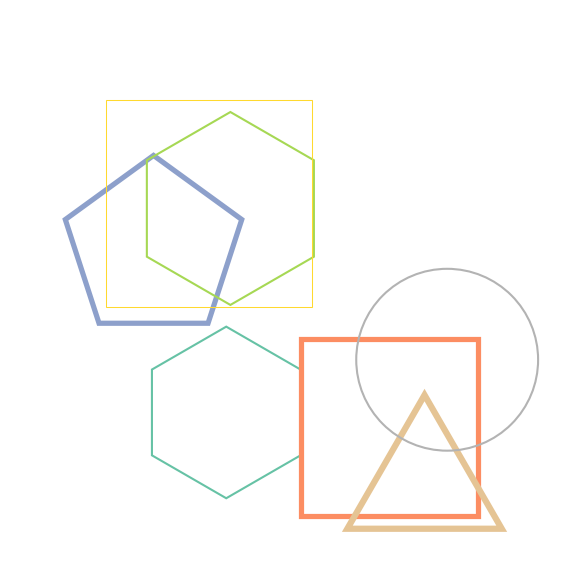[{"shape": "hexagon", "thickness": 1, "radius": 0.74, "center": [0.392, 0.285]}, {"shape": "square", "thickness": 2.5, "radius": 0.77, "center": [0.675, 0.259]}, {"shape": "pentagon", "thickness": 2.5, "radius": 0.8, "center": [0.266, 0.569]}, {"shape": "hexagon", "thickness": 1, "radius": 0.84, "center": [0.399, 0.638]}, {"shape": "square", "thickness": 0.5, "radius": 0.89, "center": [0.361, 0.647]}, {"shape": "triangle", "thickness": 3, "radius": 0.77, "center": [0.735, 0.161]}, {"shape": "circle", "thickness": 1, "radius": 0.79, "center": [0.774, 0.376]}]